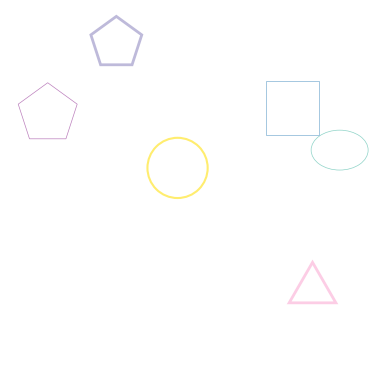[{"shape": "oval", "thickness": 0.5, "radius": 0.37, "center": [0.882, 0.61]}, {"shape": "pentagon", "thickness": 2, "radius": 0.35, "center": [0.302, 0.888]}, {"shape": "square", "thickness": 0.5, "radius": 0.35, "center": [0.76, 0.72]}, {"shape": "triangle", "thickness": 2, "radius": 0.35, "center": [0.812, 0.248]}, {"shape": "pentagon", "thickness": 0.5, "radius": 0.4, "center": [0.124, 0.705]}, {"shape": "circle", "thickness": 1.5, "radius": 0.39, "center": [0.461, 0.564]}]